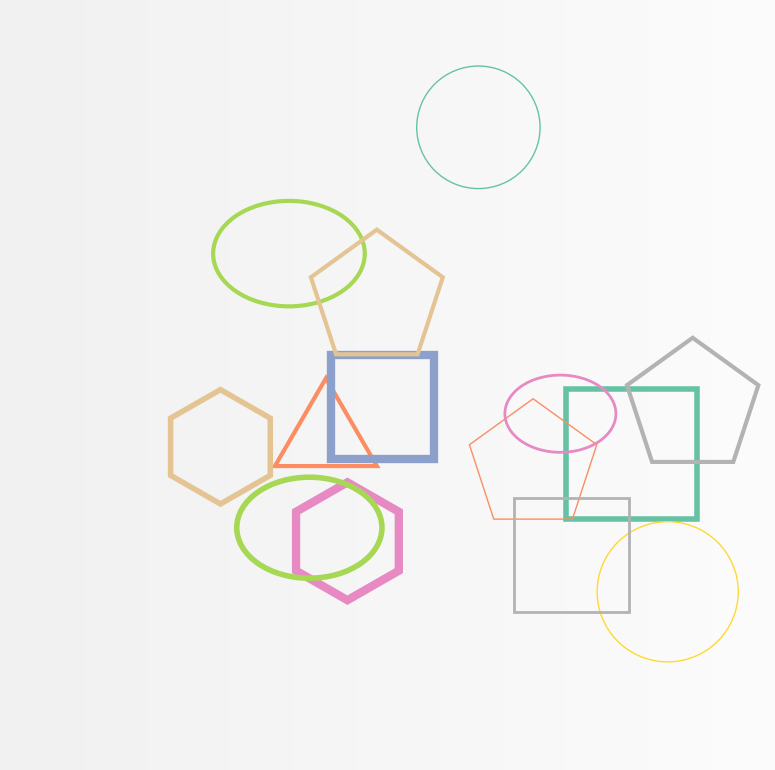[{"shape": "circle", "thickness": 0.5, "radius": 0.4, "center": [0.617, 0.835]}, {"shape": "square", "thickness": 2, "radius": 0.42, "center": [0.815, 0.41]}, {"shape": "pentagon", "thickness": 0.5, "radius": 0.43, "center": [0.688, 0.396]}, {"shape": "triangle", "thickness": 1.5, "radius": 0.38, "center": [0.421, 0.433]}, {"shape": "square", "thickness": 3, "radius": 0.33, "center": [0.494, 0.471]}, {"shape": "hexagon", "thickness": 3, "radius": 0.38, "center": [0.448, 0.297]}, {"shape": "oval", "thickness": 1, "radius": 0.36, "center": [0.723, 0.463]}, {"shape": "oval", "thickness": 2, "radius": 0.47, "center": [0.399, 0.315]}, {"shape": "oval", "thickness": 1.5, "radius": 0.49, "center": [0.373, 0.671]}, {"shape": "circle", "thickness": 0.5, "radius": 0.46, "center": [0.862, 0.231]}, {"shape": "pentagon", "thickness": 1.5, "radius": 0.45, "center": [0.486, 0.612]}, {"shape": "hexagon", "thickness": 2, "radius": 0.37, "center": [0.284, 0.42]}, {"shape": "pentagon", "thickness": 1.5, "radius": 0.45, "center": [0.894, 0.472]}, {"shape": "square", "thickness": 1, "radius": 0.37, "center": [0.737, 0.279]}]